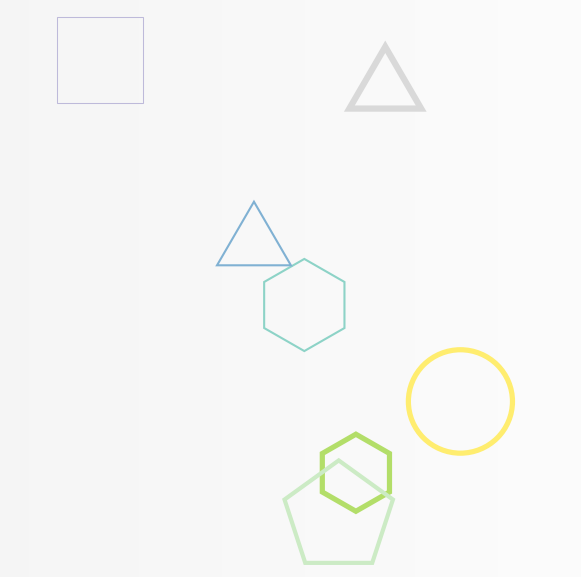[{"shape": "hexagon", "thickness": 1, "radius": 0.4, "center": [0.524, 0.471]}, {"shape": "square", "thickness": 0.5, "radius": 0.37, "center": [0.172, 0.896]}, {"shape": "triangle", "thickness": 1, "radius": 0.37, "center": [0.437, 0.576]}, {"shape": "hexagon", "thickness": 2.5, "radius": 0.33, "center": [0.612, 0.181]}, {"shape": "triangle", "thickness": 3, "radius": 0.36, "center": [0.663, 0.847]}, {"shape": "pentagon", "thickness": 2, "radius": 0.49, "center": [0.583, 0.104]}, {"shape": "circle", "thickness": 2.5, "radius": 0.45, "center": [0.792, 0.304]}]